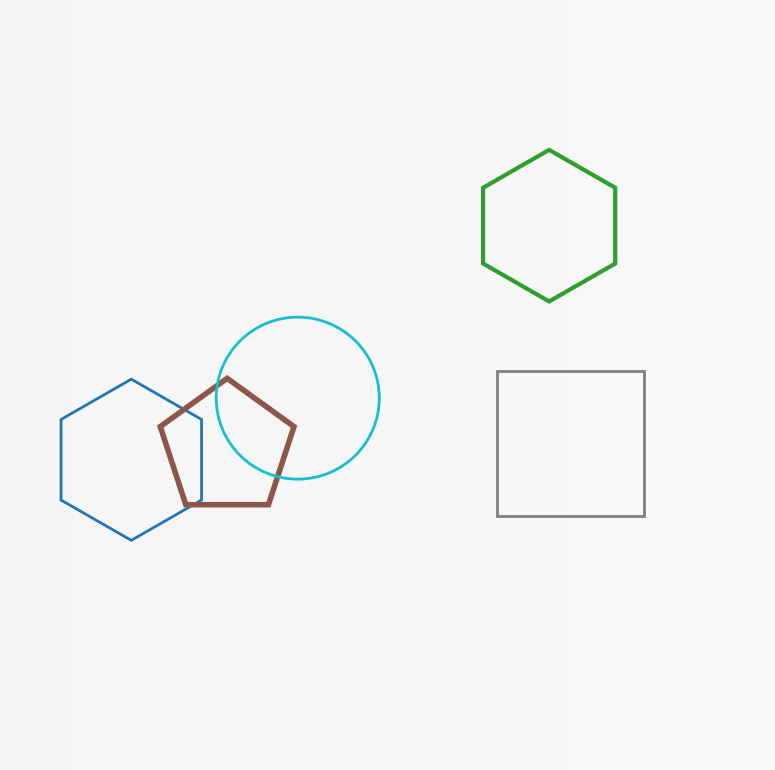[{"shape": "hexagon", "thickness": 1, "radius": 0.52, "center": [0.169, 0.403]}, {"shape": "hexagon", "thickness": 1.5, "radius": 0.49, "center": [0.709, 0.707]}, {"shape": "pentagon", "thickness": 2, "radius": 0.45, "center": [0.293, 0.418]}, {"shape": "square", "thickness": 1, "radius": 0.47, "center": [0.736, 0.424]}, {"shape": "circle", "thickness": 1, "radius": 0.53, "center": [0.384, 0.483]}]